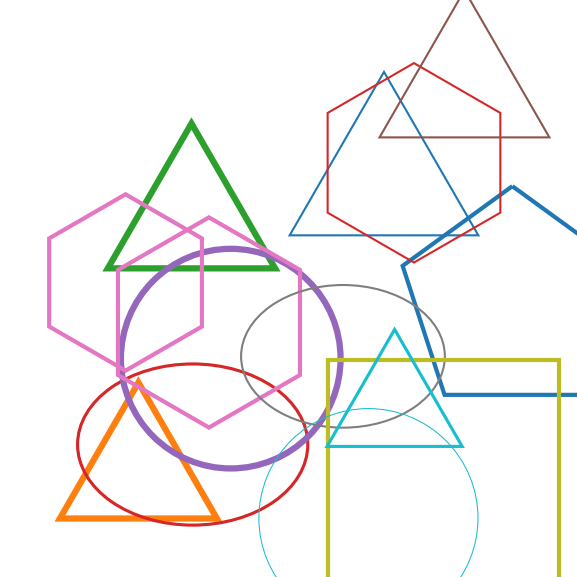[{"shape": "pentagon", "thickness": 2, "radius": 1.0, "center": [0.887, 0.477]}, {"shape": "triangle", "thickness": 1, "radius": 0.94, "center": [0.665, 0.686]}, {"shape": "triangle", "thickness": 3, "radius": 0.78, "center": [0.24, 0.18]}, {"shape": "triangle", "thickness": 3, "radius": 0.84, "center": [0.332, 0.618]}, {"shape": "hexagon", "thickness": 1, "radius": 0.86, "center": [0.717, 0.717]}, {"shape": "oval", "thickness": 1.5, "radius": 1.0, "center": [0.334, 0.229]}, {"shape": "circle", "thickness": 3, "radius": 0.95, "center": [0.4, 0.378]}, {"shape": "triangle", "thickness": 1, "radius": 0.85, "center": [0.804, 0.846]}, {"shape": "hexagon", "thickness": 2, "radius": 0.76, "center": [0.217, 0.51]}, {"shape": "hexagon", "thickness": 2, "radius": 0.91, "center": [0.362, 0.441]}, {"shape": "oval", "thickness": 1, "radius": 0.88, "center": [0.594, 0.382]}, {"shape": "square", "thickness": 2, "radius": 1.0, "center": [0.768, 0.175]}, {"shape": "triangle", "thickness": 1.5, "radius": 0.68, "center": [0.683, 0.294]}, {"shape": "circle", "thickness": 0.5, "radius": 0.95, "center": [0.638, 0.102]}]